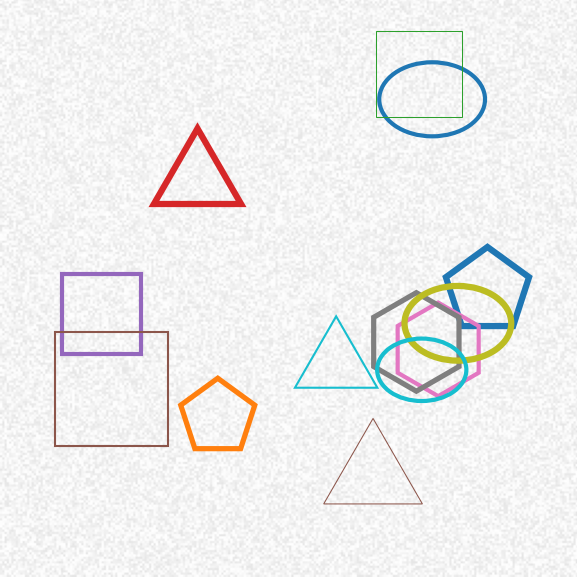[{"shape": "pentagon", "thickness": 3, "radius": 0.38, "center": [0.844, 0.496]}, {"shape": "oval", "thickness": 2, "radius": 0.46, "center": [0.748, 0.827]}, {"shape": "pentagon", "thickness": 2.5, "radius": 0.34, "center": [0.377, 0.277]}, {"shape": "square", "thickness": 0.5, "radius": 0.37, "center": [0.725, 0.871]}, {"shape": "triangle", "thickness": 3, "radius": 0.44, "center": [0.342, 0.689]}, {"shape": "square", "thickness": 2, "radius": 0.34, "center": [0.175, 0.456]}, {"shape": "square", "thickness": 1, "radius": 0.49, "center": [0.193, 0.326]}, {"shape": "triangle", "thickness": 0.5, "radius": 0.49, "center": [0.646, 0.176]}, {"shape": "hexagon", "thickness": 2, "radius": 0.4, "center": [0.759, 0.394]}, {"shape": "hexagon", "thickness": 2.5, "radius": 0.43, "center": [0.721, 0.407]}, {"shape": "oval", "thickness": 3, "radius": 0.46, "center": [0.793, 0.439]}, {"shape": "triangle", "thickness": 1, "radius": 0.41, "center": [0.582, 0.369]}, {"shape": "oval", "thickness": 2, "radius": 0.39, "center": [0.73, 0.359]}]